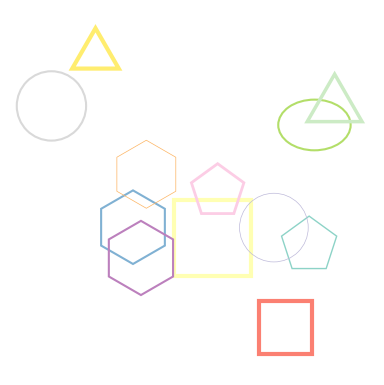[{"shape": "pentagon", "thickness": 1, "radius": 0.38, "center": [0.803, 0.363]}, {"shape": "square", "thickness": 3, "radius": 0.5, "center": [0.552, 0.382]}, {"shape": "circle", "thickness": 0.5, "radius": 0.45, "center": [0.711, 0.409]}, {"shape": "square", "thickness": 3, "radius": 0.34, "center": [0.741, 0.149]}, {"shape": "hexagon", "thickness": 1.5, "radius": 0.48, "center": [0.345, 0.41]}, {"shape": "hexagon", "thickness": 0.5, "radius": 0.44, "center": [0.38, 0.547]}, {"shape": "oval", "thickness": 1.5, "radius": 0.47, "center": [0.817, 0.675]}, {"shape": "pentagon", "thickness": 2, "radius": 0.36, "center": [0.565, 0.503]}, {"shape": "circle", "thickness": 1.5, "radius": 0.45, "center": [0.134, 0.725]}, {"shape": "hexagon", "thickness": 1.5, "radius": 0.48, "center": [0.366, 0.33]}, {"shape": "triangle", "thickness": 2.5, "radius": 0.41, "center": [0.869, 0.725]}, {"shape": "triangle", "thickness": 3, "radius": 0.35, "center": [0.248, 0.857]}]